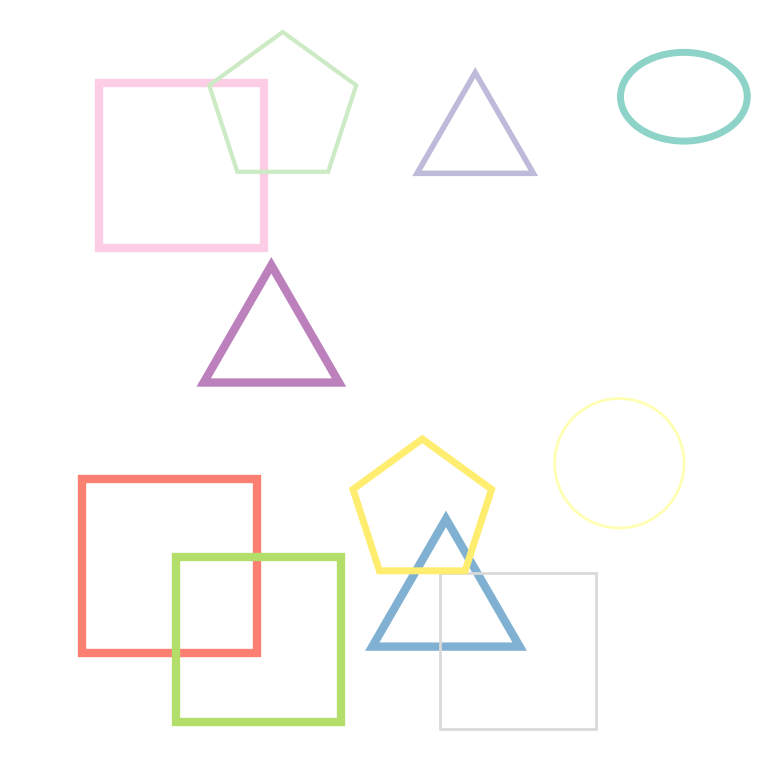[{"shape": "oval", "thickness": 2.5, "radius": 0.41, "center": [0.888, 0.874]}, {"shape": "circle", "thickness": 1, "radius": 0.42, "center": [0.804, 0.398]}, {"shape": "triangle", "thickness": 2, "radius": 0.44, "center": [0.617, 0.819]}, {"shape": "square", "thickness": 3, "radius": 0.57, "center": [0.22, 0.265]}, {"shape": "triangle", "thickness": 3, "radius": 0.55, "center": [0.579, 0.216]}, {"shape": "square", "thickness": 3, "radius": 0.54, "center": [0.335, 0.169]}, {"shape": "square", "thickness": 3, "radius": 0.54, "center": [0.235, 0.785]}, {"shape": "square", "thickness": 1, "radius": 0.51, "center": [0.673, 0.154]}, {"shape": "triangle", "thickness": 3, "radius": 0.51, "center": [0.352, 0.554]}, {"shape": "pentagon", "thickness": 1.5, "radius": 0.5, "center": [0.367, 0.858]}, {"shape": "pentagon", "thickness": 2.5, "radius": 0.47, "center": [0.548, 0.335]}]